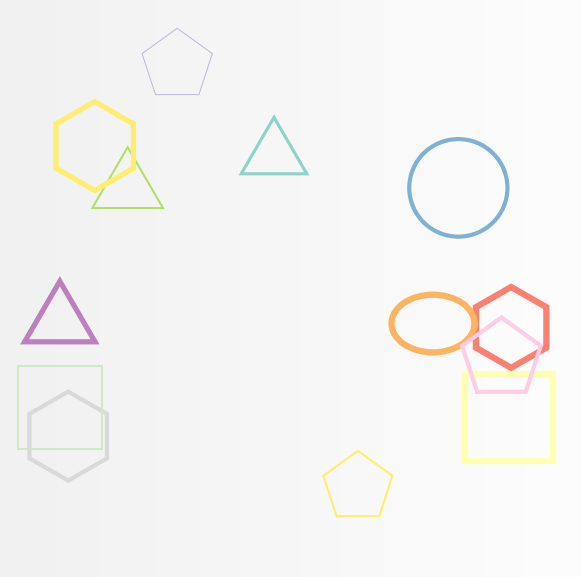[{"shape": "triangle", "thickness": 1.5, "radius": 0.33, "center": [0.471, 0.731]}, {"shape": "square", "thickness": 3, "radius": 0.38, "center": [0.876, 0.277]}, {"shape": "pentagon", "thickness": 0.5, "radius": 0.32, "center": [0.305, 0.887]}, {"shape": "hexagon", "thickness": 3, "radius": 0.35, "center": [0.879, 0.432]}, {"shape": "circle", "thickness": 2, "radius": 0.42, "center": [0.789, 0.674]}, {"shape": "oval", "thickness": 3, "radius": 0.36, "center": [0.745, 0.439]}, {"shape": "triangle", "thickness": 1, "radius": 0.35, "center": [0.22, 0.674]}, {"shape": "pentagon", "thickness": 2, "radius": 0.36, "center": [0.863, 0.378]}, {"shape": "hexagon", "thickness": 2, "radius": 0.39, "center": [0.117, 0.244]}, {"shape": "triangle", "thickness": 2.5, "radius": 0.35, "center": [0.103, 0.442]}, {"shape": "square", "thickness": 1, "radius": 0.36, "center": [0.103, 0.293]}, {"shape": "pentagon", "thickness": 1, "radius": 0.31, "center": [0.616, 0.156]}, {"shape": "hexagon", "thickness": 2.5, "radius": 0.38, "center": [0.163, 0.746]}]